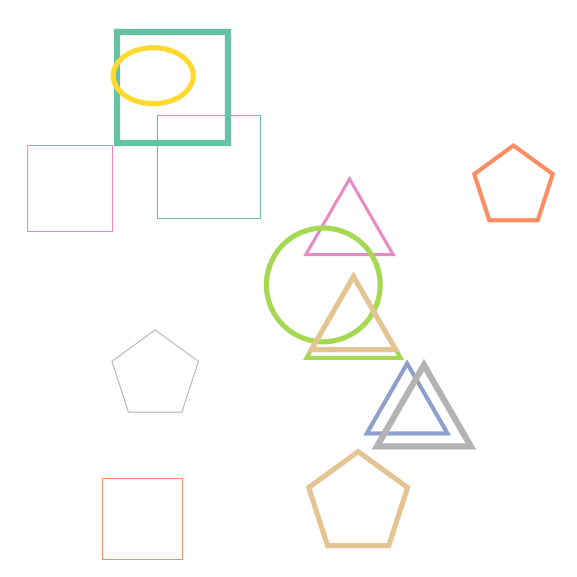[{"shape": "square", "thickness": 3, "radius": 0.48, "center": [0.299, 0.847]}, {"shape": "square", "thickness": 0.5, "radius": 0.44, "center": [0.361, 0.71]}, {"shape": "pentagon", "thickness": 2, "radius": 0.36, "center": [0.889, 0.676]}, {"shape": "square", "thickness": 0.5, "radius": 0.35, "center": [0.246, 0.101]}, {"shape": "triangle", "thickness": 2, "radius": 0.4, "center": [0.705, 0.289]}, {"shape": "square", "thickness": 0.5, "radius": 0.37, "center": [0.12, 0.674]}, {"shape": "triangle", "thickness": 1.5, "radius": 0.44, "center": [0.605, 0.602]}, {"shape": "triangle", "thickness": 2, "radius": 0.47, "center": [0.612, 0.426]}, {"shape": "circle", "thickness": 2.5, "radius": 0.49, "center": [0.56, 0.506]}, {"shape": "oval", "thickness": 2.5, "radius": 0.35, "center": [0.265, 0.868]}, {"shape": "triangle", "thickness": 2.5, "radius": 0.42, "center": [0.612, 0.436]}, {"shape": "pentagon", "thickness": 2.5, "radius": 0.45, "center": [0.62, 0.127]}, {"shape": "triangle", "thickness": 3, "radius": 0.47, "center": [0.734, 0.273]}, {"shape": "pentagon", "thickness": 0.5, "radius": 0.39, "center": [0.269, 0.349]}]